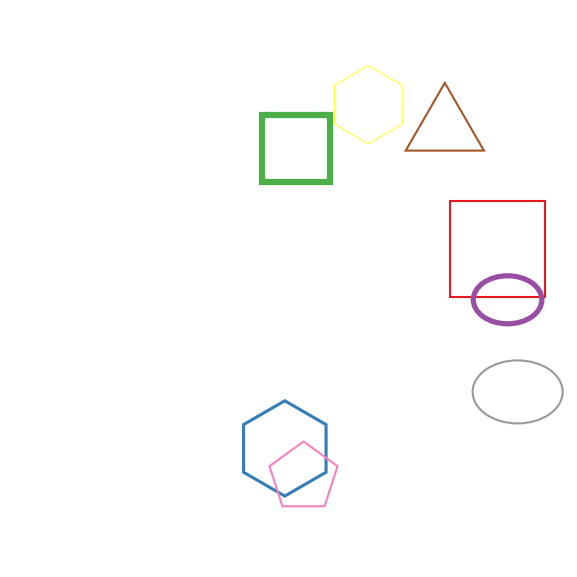[{"shape": "square", "thickness": 1, "radius": 0.41, "center": [0.861, 0.568]}, {"shape": "hexagon", "thickness": 1.5, "radius": 0.41, "center": [0.493, 0.223]}, {"shape": "square", "thickness": 3, "radius": 0.29, "center": [0.513, 0.742]}, {"shape": "oval", "thickness": 2.5, "radius": 0.3, "center": [0.879, 0.48]}, {"shape": "hexagon", "thickness": 0.5, "radius": 0.34, "center": [0.638, 0.818]}, {"shape": "triangle", "thickness": 1, "radius": 0.39, "center": [0.77, 0.777]}, {"shape": "pentagon", "thickness": 1, "radius": 0.31, "center": [0.526, 0.173]}, {"shape": "oval", "thickness": 1, "radius": 0.39, "center": [0.896, 0.321]}]